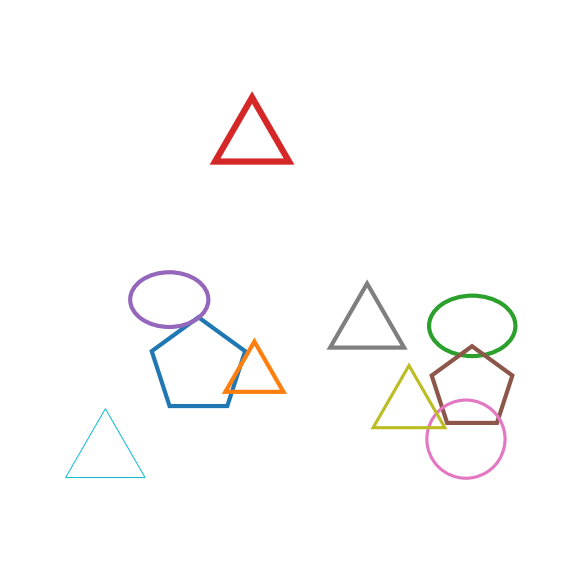[{"shape": "pentagon", "thickness": 2, "radius": 0.43, "center": [0.344, 0.365]}, {"shape": "triangle", "thickness": 2, "radius": 0.29, "center": [0.441, 0.35]}, {"shape": "oval", "thickness": 2, "radius": 0.37, "center": [0.818, 0.435]}, {"shape": "triangle", "thickness": 3, "radius": 0.37, "center": [0.436, 0.756]}, {"shape": "oval", "thickness": 2, "radius": 0.34, "center": [0.293, 0.48]}, {"shape": "pentagon", "thickness": 2, "radius": 0.37, "center": [0.817, 0.326]}, {"shape": "circle", "thickness": 1.5, "radius": 0.34, "center": [0.807, 0.239]}, {"shape": "triangle", "thickness": 2, "radius": 0.37, "center": [0.636, 0.434]}, {"shape": "triangle", "thickness": 1.5, "radius": 0.36, "center": [0.708, 0.294]}, {"shape": "triangle", "thickness": 0.5, "radius": 0.4, "center": [0.182, 0.212]}]